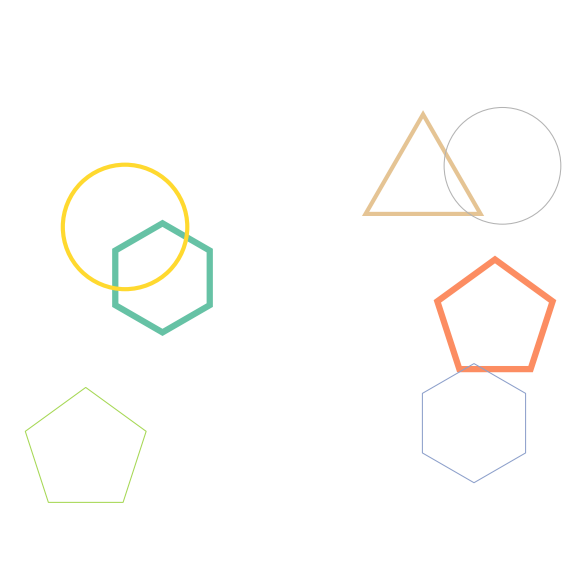[{"shape": "hexagon", "thickness": 3, "radius": 0.47, "center": [0.281, 0.518]}, {"shape": "pentagon", "thickness": 3, "radius": 0.52, "center": [0.857, 0.445]}, {"shape": "hexagon", "thickness": 0.5, "radius": 0.52, "center": [0.821, 0.266]}, {"shape": "pentagon", "thickness": 0.5, "radius": 0.55, "center": [0.148, 0.218]}, {"shape": "circle", "thickness": 2, "radius": 0.54, "center": [0.217, 0.606]}, {"shape": "triangle", "thickness": 2, "radius": 0.57, "center": [0.733, 0.686]}, {"shape": "circle", "thickness": 0.5, "radius": 0.51, "center": [0.87, 0.712]}]